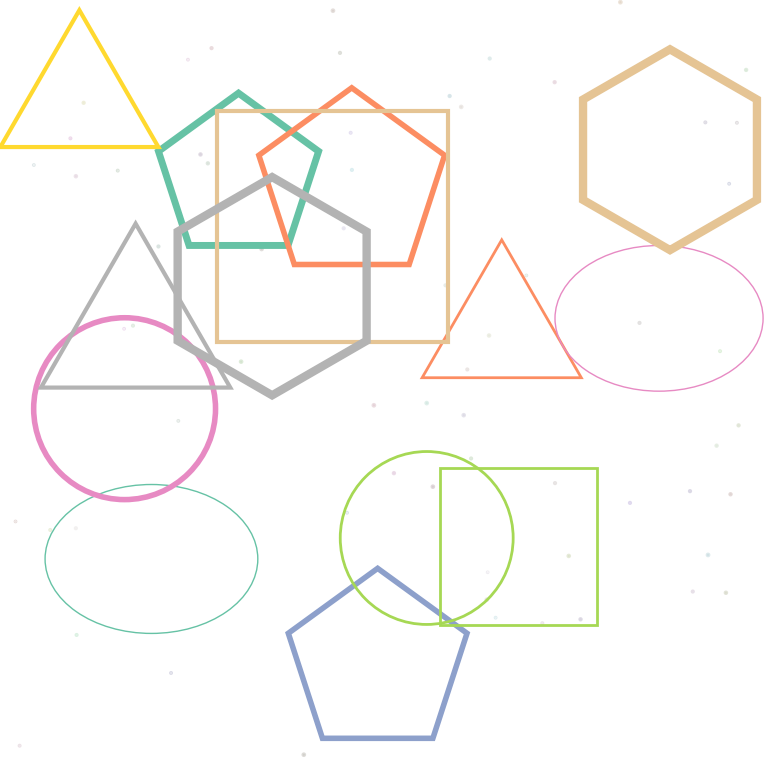[{"shape": "pentagon", "thickness": 2.5, "radius": 0.55, "center": [0.31, 0.77]}, {"shape": "oval", "thickness": 0.5, "radius": 0.69, "center": [0.197, 0.274]}, {"shape": "pentagon", "thickness": 2, "radius": 0.63, "center": [0.457, 0.759]}, {"shape": "triangle", "thickness": 1, "radius": 0.6, "center": [0.652, 0.569]}, {"shape": "pentagon", "thickness": 2, "radius": 0.61, "center": [0.49, 0.14]}, {"shape": "oval", "thickness": 0.5, "radius": 0.68, "center": [0.856, 0.587]}, {"shape": "circle", "thickness": 2, "radius": 0.59, "center": [0.162, 0.469]}, {"shape": "circle", "thickness": 1, "radius": 0.56, "center": [0.554, 0.301]}, {"shape": "square", "thickness": 1, "radius": 0.51, "center": [0.674, 0.29]}, {"shape": "triangle", "thickness": 1.5, "radius": 0.59, "center": [0.103, 0.868]}, {"shape": "square", "thickness": 1.5, "radius": 0.75, "center": [0.432, 0.706]}, {"shape": "hexagon", "thickness": 3, "radius": 0.65, "center": [0.87, 0.806]}, {"shape": "triangle", "thickness": 1.5, "radius": 0.71, "center": [0.176, 0.568]}, {"shape": "hexagon", "thickness": 3, "radius": 0.71, "center": [0.353, 0.628]}]